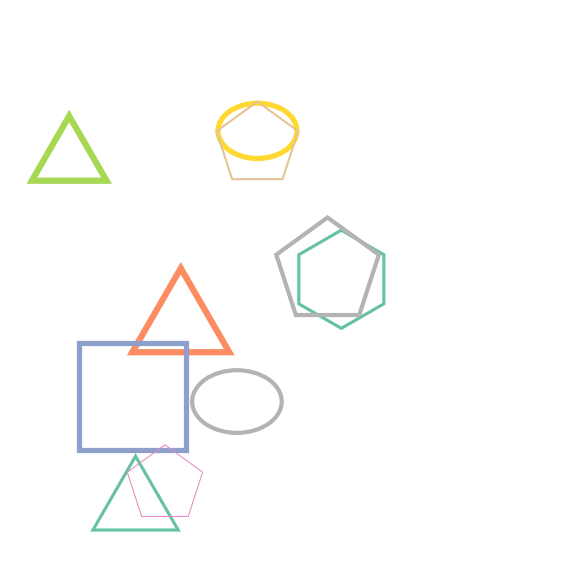[{"shape": "hexagon", "thickness": 1.5, "radius": 0.43, "center": [0.591, 0.516]}, {"shape": "triangle", "thickness": 1.5, "radius": 0.43, "center": [0.235, 0.124]}, {"shape": "triangle", "thickness": 3, "radius": 0.48, "center": [0.313, 0.438]}, {"shape": "square", "thickness": 2.5, "radius": 0.46, "center": [0.23, 0.313]}, {"shape": "pentagon", "thickness": 0.5, "radius": 0.34, "center": [0.286, 0.16]}, {"shape": "triangle", "thickness": 3, "radius": 0.37, "center": [0.12, 0.724]}, {"shape": "oval", "thickness": 2.5, "radius": 0.34, "center": [0.446, 0.773]}, {"shape": "pentagon", "thickness": 1, "radius": 0.37, "center": [0.446, 0.749]}, {"shape": "oval", "thickness": 2, "radius": 0.39, "center": [0.41, 0.304]}, {"shape": "pentagon", "thickness": 2, "radius": 0.47, "center": [0.567, 0.529]}]